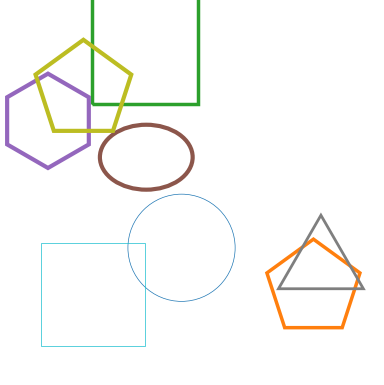[{"shape": "circle", "thickness": 0.5, "radius": 0.7, "center": [0.472, 0.356]}, {"shape": "pentagon", "thickness": 2.5, "radius": 0.64, "center": [0.814, 0.252]}, {"shape": "square", "thickness": 2.5, "radius": 0.69, "center": [0.377, 0.868]}, {"shape": "hexagon", "thickness": 3, "radius": 0.61, "center": [0.125, 0.686]}, {"shape": "oval", "thickness": 3, "radius": 0.6, "center": [0.38, 0.592]}, {"shape": "triangle", "thickness": 2, "radius": 0.64, "center": [0.834, 0.314]}, {"shape": "pentagon", "thickness": 3, "radius": 0.65, "center": [0.217, 0.766]}, {"shape": "square", "thickness": 0.5, "radius": 0.67, "center": [0.241, 0.235]}]